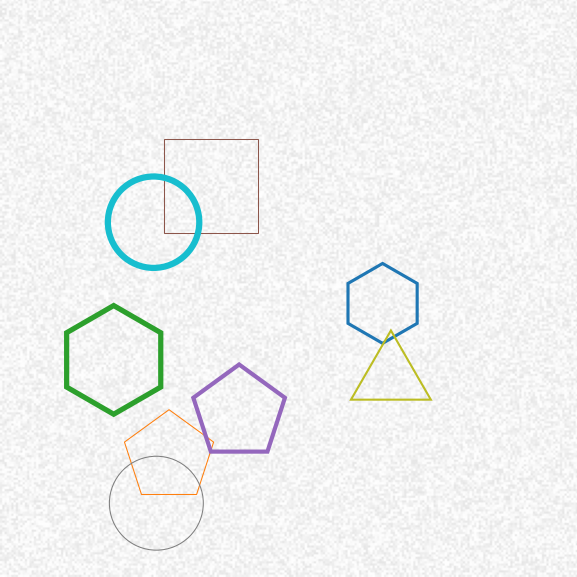[{"shape": "hexagon", "thickness": 1.5, "radius": 0.35, "center": [0.662, 0.474]}, {"shape": "pentagon", "thickness": 0.5, "radius": 0.41, "center": [0.293, 0.209]}, {"shape": "hexagon", "thickness": 2.5, "radius": 0.47, "center": [0.197, 0.376]}, {"shape": "pentagon", "thickness": 2, "radius": 0.42, "center": [0.414, 0.285]}, {"shape": "square", "thickness": 0.5, "radius": 0.41, "center": [0.365, 0.676]}, {"shape": "circle", "thickness": 0.5, "radius": 0.41, "center": [0.271, 0.128]}, {"shape": "triangle", "thickness": 1, "radius": 0.4, "center": [0.677, 0.347]}, {"shape": "circle", "thickness": 3, "radius": 0.4, "center": [0.266, 0.614]}]